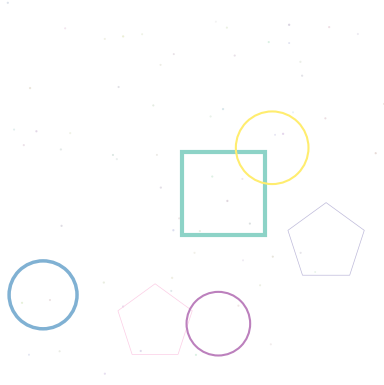[{"shape": "square", "thickness": 3, "radius": 0.54, "center": [0.581, 0.498]}, {"shape": "pentagon", "thickness": 0.5, "radius": 0.52, "center": [0.847, 0.369]}, {"shape": "circle", "thickness": 2.5, "radius": 0.44, "center": [0.112, 0.234]}, {"shape": "pentagon", "thickness": 0.5, "radius": 0.51, "center": [0.403, 0.161]}, {"shape": "circle", "thickness": 1.5, "radius": 0.41, "center": [0.567, 0.159]}, {"shape": "circle", "thickness": 1.5, "radius": 0.47, "center": [0.707, 0.616]}]